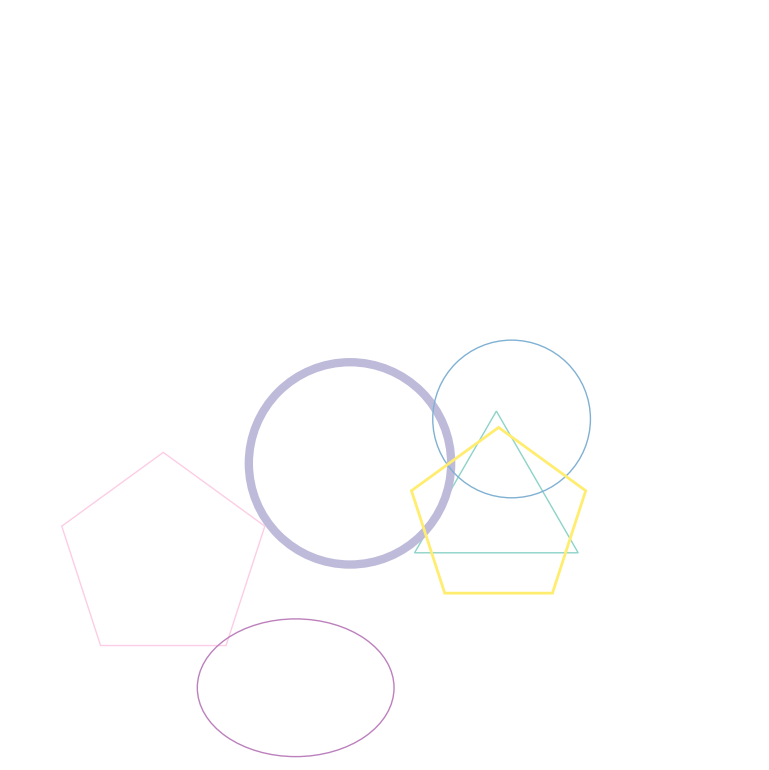[{"shape": "triangle", "thickness": 0.5, "radius": 0.61, "center": [0.645, 0.343]}, {"shape": "circle", "thickness": 3, "radius": 0.66, "center": [0.455, 0.398]}, {"shape": "circle", "thickness": 0.5, "radius": 0.51, "center": [0.664, 0.456]}, {"shape": "pentagon", "thickness": 0.5, "radius": 0.69, "center": [0.212, 0.274]}, {"shape": "oval", "thickness": 0.5, "radius": 0.64, "center": [0.384, 0.107]}, {"shape": "pentagon", "thickness": 1, "radius": 0.59, "center": [0.648, 0.326]}]